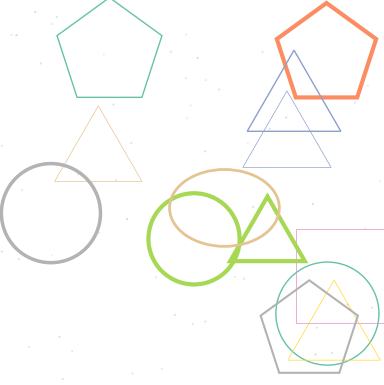[{"shape": "pentagon", "thickness": 1, "radius": 0.72, "center": [0.284, 0.863]}, {"shape": "circle", "thickness": 1, "radius": 0.67, "center": [0.85, 0.185]}, {"shape": "pentagon", "thickness": 3, "radius": 0.68, "center": [0.848, 0.857]}, {"shape": "triangle", "thickness": 0.5, "radius": 0.66, "center": [0.745, 0.631]}, {"shape": "triangle", "thickness": 1, "radius": 0.7, "center": [0.764, 0.729]}, {"shape": "square", "thickness": 0.5, "radius": 0.61, "center": [0.891, 0.283]}, {"shape": "circle", "thickness": 3, "radius": 0.59, "center": [0.504, 0.38]}, {"shape": "triangle", "thickness": 3, "radius": 0.56, "center": [0.695, 0.378]}, {"shape": "triangle", "thickness": 0.5, "radius": 0.69, "center": [0.868, 0.134]}, {"shape": "oval", "thickness": 2, "radius": 0.71, "center": [0.583, 0.46]}, {"shape": "triangle", "thickness": 0.5, "radius": 0.65, "center": [0.255, 0.594]}, {"shape": "pentagon", "thickness": 1.5, "radius": 0.66, "center": [0.803, 0.139]}, {"shape": "circle", "thickness": 2.5, "radius": 0.64, "center": [0.132, 0.446]}]